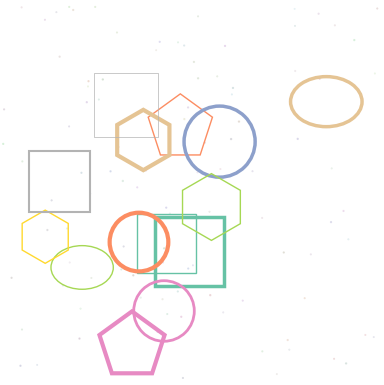[{"shape": "square", "thickness": 2.5, "radius": 0.45, "center": [0.493, 0.346]}, {"shape": "square", "thickness": 1, "radius": 0.38, "center": [0.432, 0.368]}, {"shape": "pentagon", "thickness": 1, "radius": 0.44, "center": [0.468, 0.668]}, {"shape": "circle", "thickness": 3, "radius": 0.38, "center": [0.361, 0.371]}, {"shape": "circle", "thickness": 2.5, "radius": 0.46, "center": [0.57, 0.632]}, {"shape": "pentagon", "thickness": 3, "radius": 0.44, "center": [0.343, 0.102]}, {"shape": "circle", "thickness": 2, "radius": 0.39, "center": [0.426, 0.192]}, {"shape": "oval", "thickness": 1, "radius": 0.4, "center": [0.213, 0.305]}, {"shape": "hexagon", "thickness": 1, "radius": 0.43, "center": [0.549, 0.462]}, {"shape": "hexagon", "thickness": 1, "radius": 0.35, "center": [0.117, 0.385]}, {"shape": "oval", "thickness": 2.5, "radius": 0.46, "center": [0.848, 0.736]}, {"shape": "hexagon", "thickness": 3, "radius": 0.39, "center": [0.372, 0.636]}, {"shape": "square", "thickness": 1.5, "radius": 0.39, "center": [0.155, 0.528]}, {"shape": "square", "thickness": 0.5, "radius": 0.41, "center": [0.327, 0.727]}]